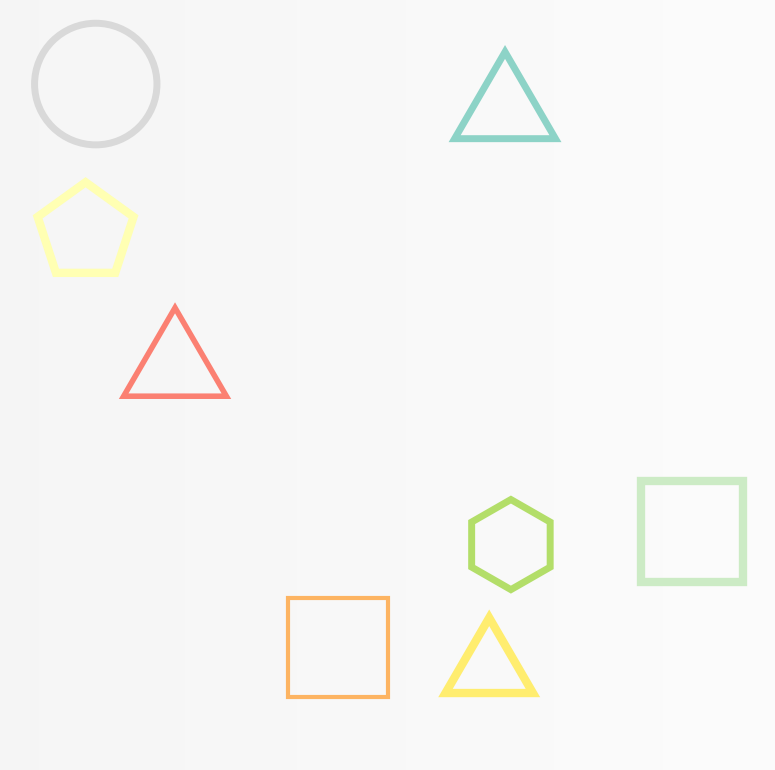[{"shape": "triangle", "thickness": 2.5, "radius": 0.38, "center": [0.652, 0.857]}, {"shape": "pentagon", "thickness": 3, "radius": 0.33, "center": [0.11, 0.698]}, {"shape": "triangle", "thickness": 2, "radius": 0.38, "center": [0.226, 0.524]}, {"shape": "square", "thickness": 1.5, "radius": 0.32, "center": [0.436, 0.159]}, {"shape": "hexagon", "thickness": 2.5, "radius": 0.29, "center": [0.659, 0.293]}, {"shape": "circle", "thickness": 2.5, "radius": 0.39, "center": [0.124, 0.891]}, {"shape": "square", "thickness": 3, "radius": 0.33, "center": [0.893, 0.31]}, {"shape": "triangle", "thickness": 3, "radius": 0.33, "center": [0.631, 0.133]}]